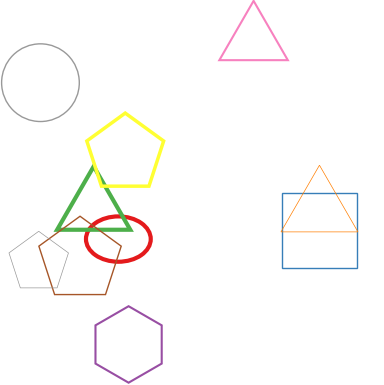[{"shape": "oval", "thickness": 3, "radius": 0.42, "center": [0.307, 0.379]}, {"shape": "square", "thickness": 1, "radius": 0.49, "center": [0.83, 0.402]}, {"shape": "triangle", "thickness": 3, "radius": 0.55, "center": [0.243, 0.458]}, {"shape": "hexagon", "thickness": 1.5, "radius": 0.5, "center": [0.334, 0.105]}, {"shape": "triangle", "thickness": 0.5, "radius": 0.58, "center": [0.83, 0.455]}, {"shape": "pentagon", "thickness": 2.5, "radius": 0.52, "center": [0.325, 0.601]}, {"shape": "pentagon", "thickness": 1, "radius": 0.56, "center": [0.208, 0.326]}, {"shape": "triangle", "thickness": 1.5, "radius": 0.51, "center": [0.659, 0.895]}, {"shape": "circle", "thickness": 1, "radius": 0.5, "center": [0.105, 0.785]}, {"shape": "pentagon", "thickness": 0.5, "radius": 0.41, "center": [0.101, 0.318]}]